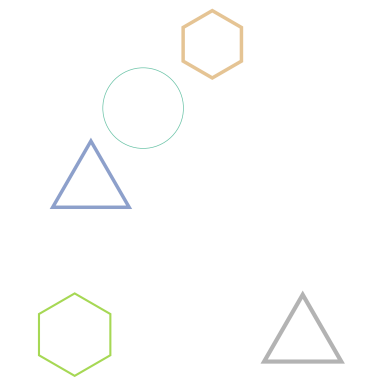[{"shape": "circle", "thickness": 0.5, "radius": 0.52, "center": [0.372, 0.719]}, {"shape": "triangle", "thickness": 2.5, "radius": 0.57, "center": [0.236, 0.519]}, {"shape": "hexagon", "thickness": 1.5, "radius": 0.54, "center": [0.194, 0.131]}, {"shape": "hexagon", "thickness": 2.5, "radius": 0.44, "center": [0.551, 0.885]}, {"shape": "triangle", "thickness": 3, "radius": 0.58, "center": [0.786, 0.119]}]